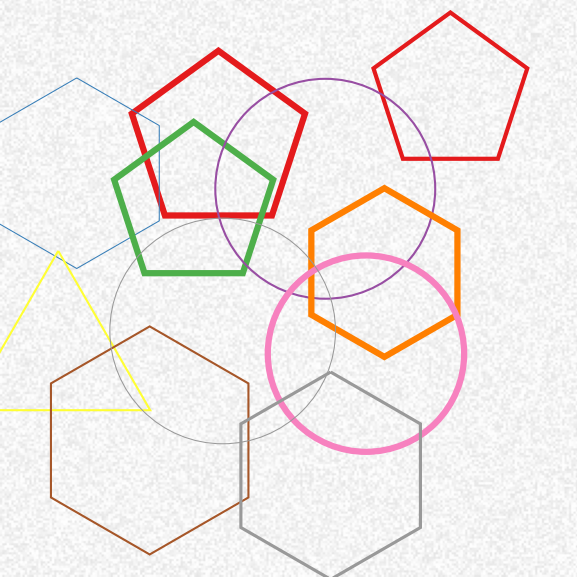[{"shape": "pentagon", "thickness": 2, "radius": 0.7, "center": [0.78, 0.837]}, {"shape": "pentagon", "thickness": 3, "radius": 0.79, "center": [0.378, 0.754]}, {"shape": "hexagon", "thickness": 0.5, "radius": 0.83, "center": [0.133, 0.699]}, {"shape": "pentagon", "thickness": 3, "radius": 0.72, "center": [0.335, 0.643]}, {"shape": "circle", "thickness": 1, "radius": 0.95, "center": [0.563, 0.672]}, {"shape": "hexagon", "thickness": 3, "radius": 0.73, "center": [0.666, 0.527]}, {"shape": "triangle", "thickness": 1, "radius": 0.92, "center": [0.101, 0.381]}, {"shape": "hexagon", "thickness": 1, "radius": 0.99, "center": [0.259, 0.236]}, {"shape": "circle", "thickness": 3, "radius": 0.85, "center": [0.634, 0.387]}, {"shape": "circle", "thickness": 0.5, "radius": 0.98, "center": [0.386, 0.426]}, {"shape": "hexagon", "thickness": 1.5, "radius": 0.9, "center": [0.573, 0.175]}]